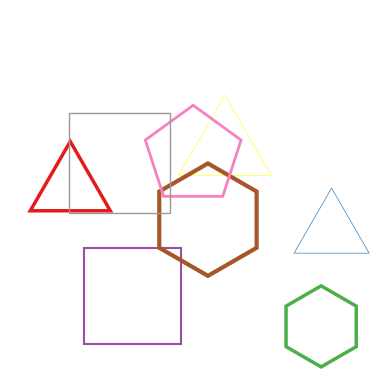[{"shape": "triangle", "thickness": 2.5, "radius": 0.6, "center": [0.183, 0.513]}, {"shape": "triangle", "thickness": 0.5, "radius": 0.56, "center": [0.861, 0.399]}, {"shape": "hexagon", "thickness": 2.5, "radius": 0.53, "center": [0.834, 0.152]}, {"shape": "square", "thickness": 1.5, "radius": 0.62, "center": [0.344, 0.231]}, {"shape": "triangle", "thickness": 0.5, "radius": 0.7, "center": [0.584, 0.614]}, {"shape": "hexagon", "thickness": 3, "radius": 0.73, "center": [0.54, 0.429]}, {"shape": "pentagon", "thickness": 2, "radius": 0.65, "center": [0.502, 0.596]}, {"shape": "square", "thickness": 1, "radius": 0.65, "center": [0.31, 0.577]}]